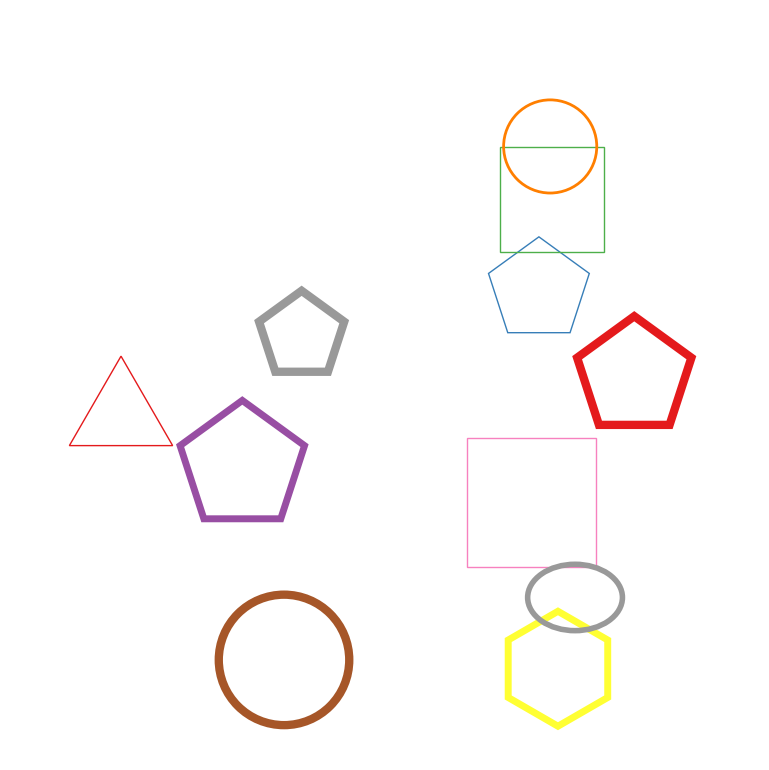[{"shape": "triangle", "thickness": 0.5, "radius": 0.39, "center": [0.157, 0.46]}, {"shape": "pentagon", "thickness": 3, "radius": 0.39, "center": [0.824, 0.511]}, {"shape": "pentagon", "thickness": 0.5, "radius": 0.34, "center": [0.7, 0.624]}, {"shape": "square", "thickness": 0.5, "radius": 0.34, "center": [0.717, 0.741]}, {"shape": "pentagon", "thickness": 2.5, "radius": 0.42, "center": [0.315, 0.395]}, {"shape": "circle", "thickness": 1, "radius": 0.3, "center": [0.715, 0.81]}, {"shape": "hexagon", "thickness": 2.5, "radius": 0.37, "center": [0.725, 0.131]}, {"shape": "circle", "thickness": 3, "radius": 0.42, "center": [0.369, 0.143]}, {"shape": "square", "thickness": 0.5, "radius": 0.42, "center": [0.69, 0.348]}, {"shape": "oval", "thickness": 2, "radius": 0.31, "center": [0.747, 0.224]}, {"shape": "pentagon", "thickness": 3, "radius": 0.29, "center": [0.392, 0.564]}]